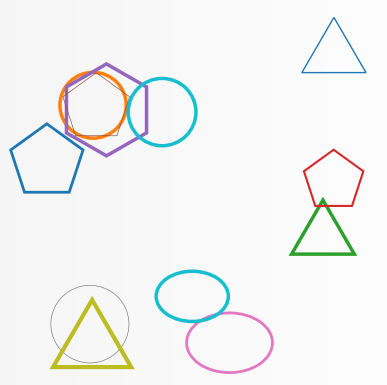[{"shape": "pentagon", "thickness": 2, "radius": 0.49, "center": [0.121, 0.58]}, {"shape": "triangle", "thickness": 1, "radius": 0.48, "center": [0.862, 0.859]}, {"shape": "circle", "thickness": 2.5, "radius": 0.43, "center": [0.24, 0.727]}, {"shape": "triangle", "thickness": 2.5, "radius": 0.47, "center": [0.833, 0.387]}, {"shape": "pentagon", "thickness": 1.5, "radius": 0.4, "center": [0.861, 0.53]}, {"shape": "hexagon", "thickness": 2.5, "radius": 0.6, "center": [0.275, 0.715]}, {"shape": "pentagon", "thickness": 0.5, "radius": 0.45, "center": [0.248, 0.721]}, {"shape": "oval", "thickness": 2, "radius": 0.55, "center": [0.592, 0.11]}, {"shape": "circle", "thickness": 0.5, "radius": 0.5, "center": [0.232, 0.158]}, {"shape": "triangle", "thickness": 3, "radius": 0.58, "center": [0.238, 0.105]}, {"shape": "oval", "thickness": 2.5, "radius": 0.47, "center": [0.496, 0.23]}, {"shape": "circle", "thickness": 2.5, "radius": 0.44, "center": [0.418, 0.709]}]